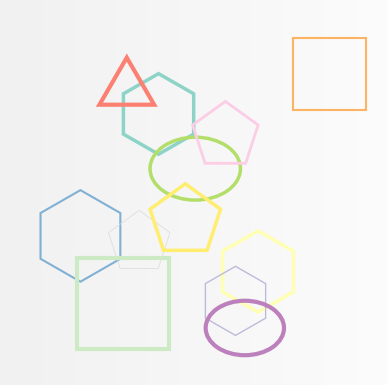[{"shape": "hexagon", "thickness": 2.5, "radius": 0.52, "center": [0.409, 0.704]}, {"shape": "hexagon", "thickness": 2.5, "radius": 0.53, "center": [0.666, 0.295]}, {"shape": "hexagon", "thickness": 1, "radius": 0.45, "center": [0.608, 0.219]}, {"shape": "triangle", "thickness": 3, "radius": 0.41, "center": [0.327, 0.769]}, {"shape": "hexagon", "thickness": 1.5, "radius": 0.59, "center": [0.208, 0.387]}, {"shape": "square", "thickness": 1.5, "radius": 0.47, "center": [0.85, 0.808]}, {"shape": "oval", "thickness": 2.5, "radius": 0.58, "center": [0.504, 0.562]}, {"shape": "pentagon", "thickness": 2, "radius": 0.44, "center": [0.582, 0.648]}, {"shape": "pentagon", "thickness": 0.5, "radius": 0.42, "center": [0.359, 0.37]}, {"shape": "oval", "thickness": 3, "radius": 0.51, "center": [0.632, 0.148]}, {"shape": "square", "thickness": 3, "radius": 0.59, "center": [0.318, 0.211]}, {"shape": "pentagon", "thickness": 2.5, "radius": 0.48, "center": [0.478, 0.427]}]